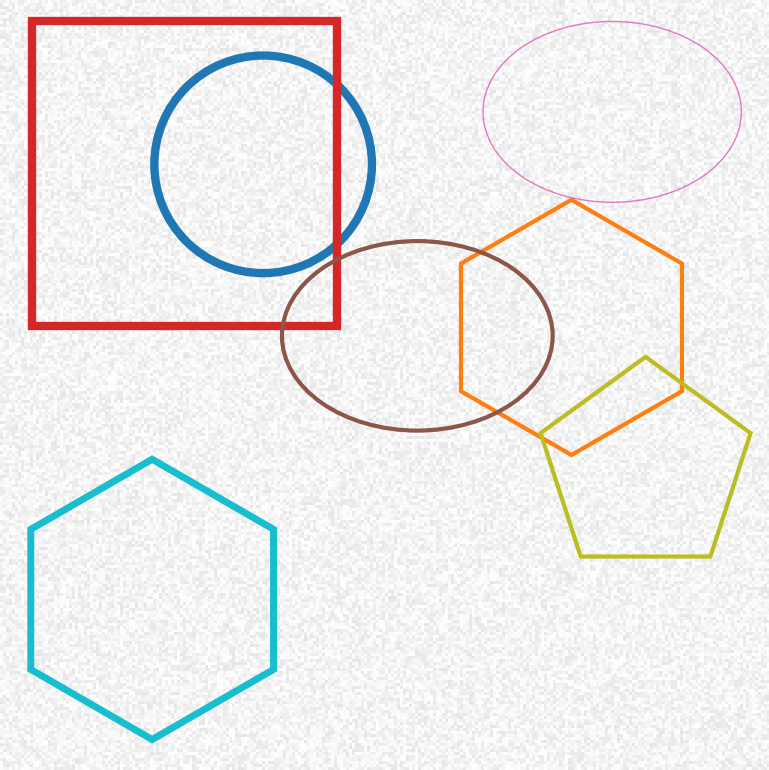[{"shape": "circle", "thickness": 3, "radius": 0.71, "center": [0.342, 0.787]}, {"shape": "hexagon", "thickness": 1.5, "radius": 0.83, "center": [0.742, 0.575]}, {"shape": "square", "thickness": 3, "radius": 0.99, "center": [0.24, 0.775]}, {"shape": "oval", "thickness": 1.5, "radius": 0.88, "center": [0.542, 0.564]}, {"shape": "oval", "thickness": 0.5, "radius": 0.84, "center": [0.795, 0.855]}, {"shape": "pentagon", "thickness": 1.5, "radius": 0.72, "center": [0.838, 0.393]}, {"shape": "hexagon", "thickness": 2.5, "radius": 0.91, "center": [0.198, 0.222]}]